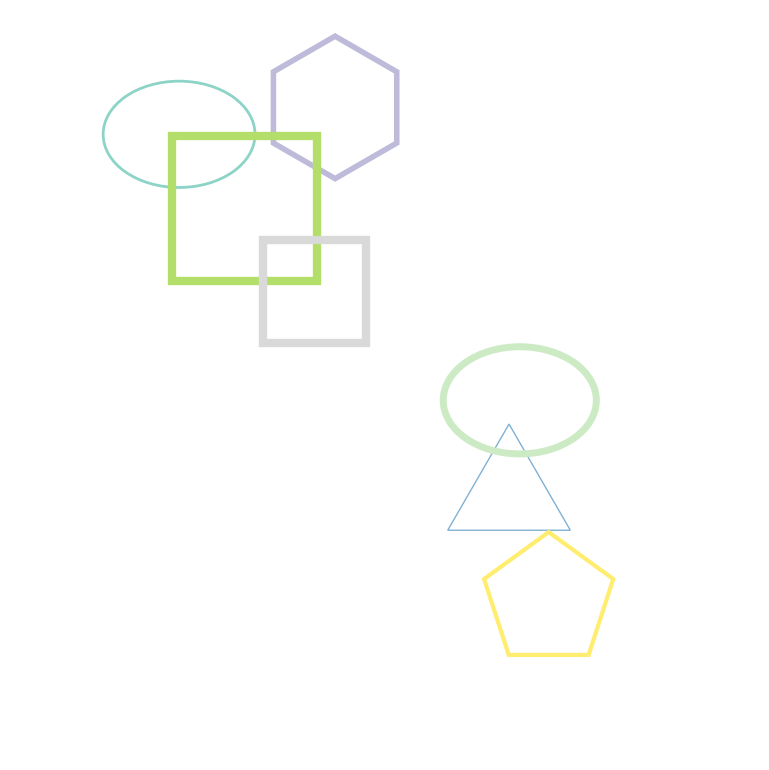[{"shape": "oval", "thickness": 1, "radius": 0.49, "center": [0.233, 0.826]}, {"shape": "hexagon", "thickness": 2, "radius": 0.46, "center": [0.435, 0.861]}, {"shape": "triangle", "thickness": 0.5, "radius": 0.46, "center": [0.661, 0.357]}, {"shape": "square", "thickness": 3, "radius": 0.47, "center": [0.317, 0.73]}, {"shape": "square", "thickness": 3, "radius": 0.34, "center": [0.409, 0.621]}, {"shape": "oval", "thickness": 2.5, "radius": 0.5, "center": [0.675, 0.48]}, {"shape": "pentagon", "thickness": 1.5, "radius": 0.44, "center": [0.713, 0.221]}]